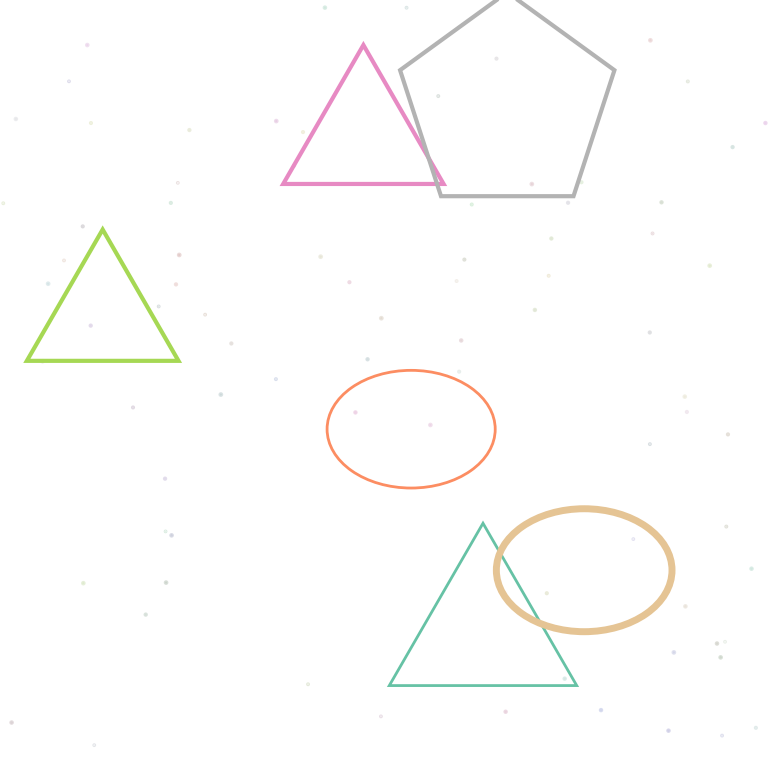[{"shape": "triangle", "thickness": 1, "radius": 0.7, "center": [0.627, 0.18]}, {"shape": "oval", "thickness": 1, "radius": 0.55, "center": [0.534, 0.443]}, {"shape": "triangle", "thickness": 1.5, "radius": 0.6, "center": [0.472, 0.821]}, {"shape": "triangle", "thickness": 1.5, "radius": 0.57, "center": [0.133, 0.588]}, {"shape": "oval", "thickness": 2.5, "radius": 0.57, "center": [0.759, 0.259]}, {"shape": "pentagon", "thickness": 1.5, "radius": 0.73, "center": [0.659, 0.864]}]